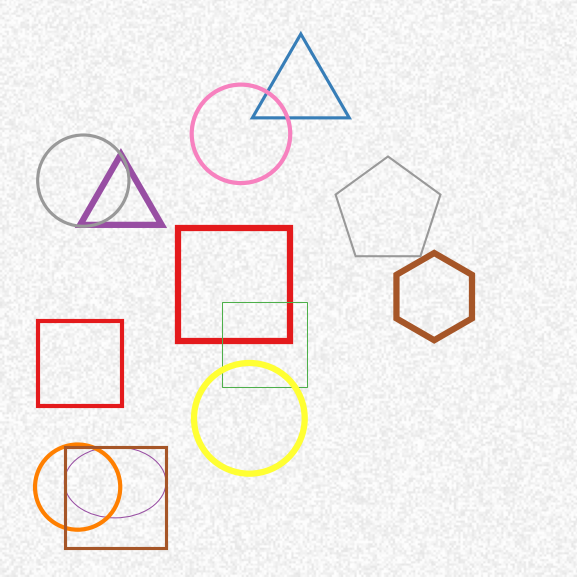[{"shape": "square", "thickness": 2, "radius": 0.37, "center": [0.138, 0.369]}, {"shape": "square", "thickness": 3, "radius": 0.49, "center": [0.405, 0.507]}, {"shape": "triangle", "thickness": 1.5, "radius": 0.48, "center": [0.521, 0.843]}, {"shape": "square", "thickness": 0.5, "radius": 0.37, "center": [0.458, 0.402]}, {"shape": "triangle", "thickness": 3, "radius": 0.41, "center": [0.209, 0.651]}, {"shape": "oval", "thickness": 0.5, "radius": 0.44, "center": [0.199, 0.164]}, {"shape": "circle", "thickness": 2, "radius": 0.37, "center": [0.134, 0.156]}, {"shape": "circle", "thickness": 3, "radius": 0.48, "center": [0.432, 0.275]}, {"shape": "hexagon", "thickness": 3, "radius": 0.38, "center": [0.752, 0.486]}, {"shape": "square", "thickness": 1.5, "radius": 0.44, "center": [0.199, 0.138]}, {"shape": "circle", "thickness": 2, "radius": 0.43, "center": [0.417, 0.767]}, {"shape": "circle", "thickness": 1.5, "radius": 0.4, "center": [0.144, 0.686]}, {"shape": "pentagon", "thickness": 1, "radius": 0.48, "center": [0.672, 0.633]}]